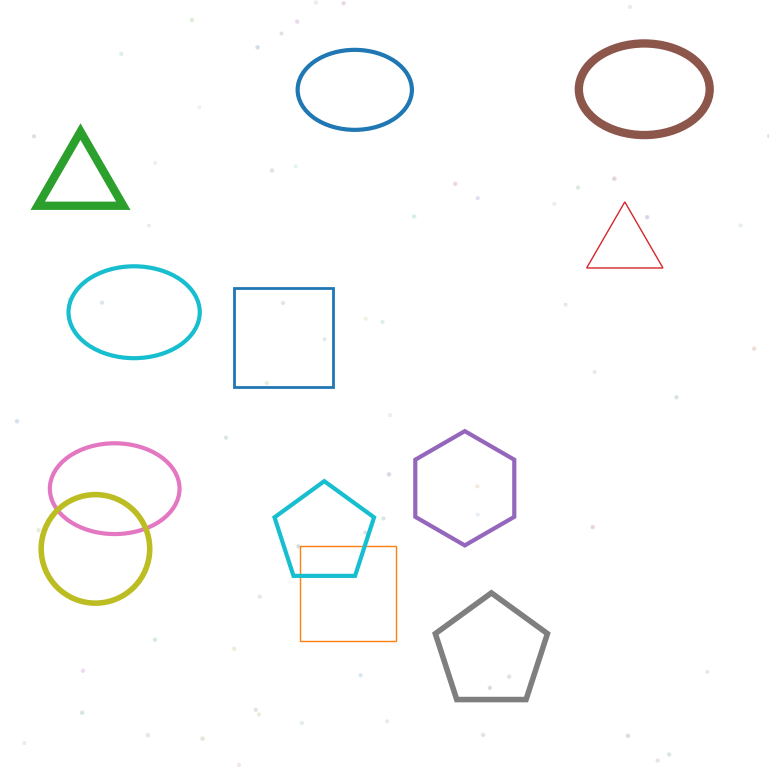[{"shape": "oval", "thickness": 1.5, "radius": 0.37, "center": [0.461, 0.883]}, {"shape": "square", "thickness": 1, "radius": 0.32, "center": [0.368, 0.562]}, {"shape": "square", "thickness": 0.5, "radius": 0.31, "center": [0.452, 0.229]}, {"shape": "triangle", "thickness": 3, "radius": 0.32, "center": [0.105, 0.765]}, {"shape": "triangle", "thickness": 0.5, "radius": 0.29, "center": [0.811, 0.681]}, {"shape": "hexagon", "thickness": 1.5, "radius": 0.37, "center": [0.604, 0.366]}, {"shape": "oval", "thickness": 3, "radius": 0.42, "center": [0.837, 0.884]}, {"shape": "oval", "thickness": 1.5, "radius": 0.42, "center": [0.149, 0.365]}, {"shape": "pentagon", "thickness": 2, "radius": 0.38, "center": [0.638, 0.153]}, {"shape": "circle", "thickness": 2, "radius": 0.35, "center": [0.124, 0.287]}, {"shape": "pentagon", "thickness": 1.5, "radius": 0.34, "center": [0.421, 0.307]}, {"shape": "oval", "thickness": 1.5, "radius": 0.43, "center": [0.174, 0.594]}]